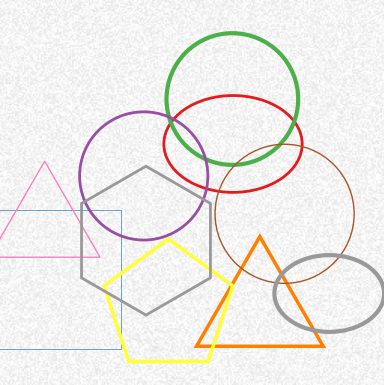[{"shape": "oval", "thickness": 2, "radius": 0.9, "center": [0.605, 0.626]}, {"shape": "square", "thickness": 0.5, "radius": 0.9, "center": [0.133, 0.274]}, {"shape": "circle", "thickness": 3, "radius": 0.85, "center": [0.603, 0.743]}, {"shape": "circle", "thickness": 2, "radius": 0.83, "center": [0.373, 0.543]}, {"shape": "triangle", "thickness": 2.5, "radius": 0.95, "center": [0.675, 0.196]}, {"shape": "pentagon", "thickness": 2.5, "radius": 0.88, "center": [0.438, 0.203]}, {"shape": "circle", "thickness": 1, "radius": 0.9, "center": [0.739, 0.445]}, {"shape": "triangle", "thickness": 1, "radius": 0.83, "center": [0.116, 0.415]}, {"shape": "oval", "thickness": 3, "radius": 0.71, "center": [0.855, 0.238]}, {"shape": "hexagon", "thickness": 2, "radius": 0.97, "center": [0.379, 0.375]}]